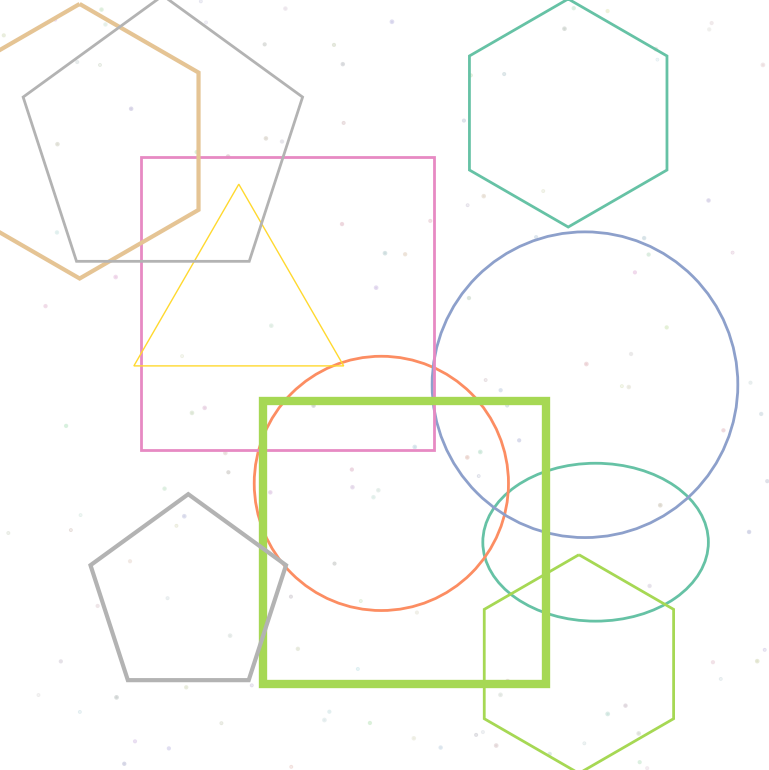[{"shape": "oval", "thickness": 1, "radius": 0.73, "center": [0.774, 0.296]}, {"shape": "hexagon", "thickness": 1, "radius": 0.74, "center": [0.738, 0.853]}, {"shape": "circle", "thickness": 1, "radius": 0.83, "center": [0.495, 0.372]}, {"shape": "circle", "thickness": 1, "radius": 0.99, "center": [0.76, 0.5]}, {"shape": "square", "thickness": 1, "radius": 0.95, "center": [0.373, 0.606]}, {"shape": "square", "thickness": 3, "radius": 0.92, "center": [0.525, 0.295]}, {"shape": "hexagon", "thickness": 1, "radius": 0.71, "center": [0.752, 0.138]}, {"shape": "triangle", "thickness": 0.5, "radius": 0.79, "center": [0.31, 0.603]}, {"shape": "hexagon", "thickness": 1.5, "radius": 0.89, "center": [0.103, 0.817]}, {"shape": "pentagon", "thickness": 1, "radius": 0.95, "center": [0.212, 0.815]}, {"shape": "pentagon", "thickness": 1.5, "radius": 0.67, "center": [0.245, 0.225]}]